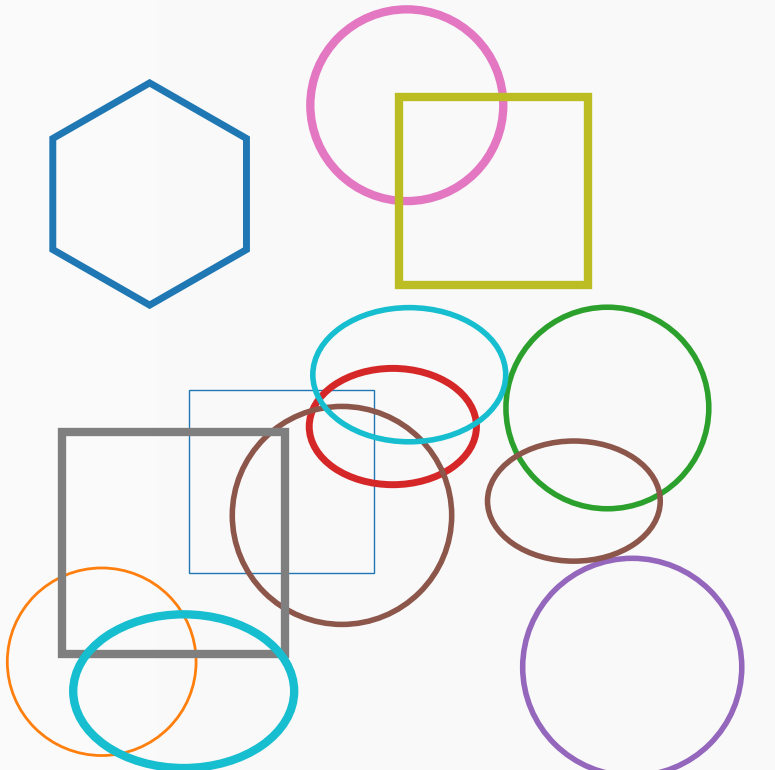[{"shape": "hexagon", "thickness": 2.5, "radius": 0.72, "center": [0.193, 0.748]}, {"shape": "square", "thickness": 0.5, "radius": 0.6, "center": [0.363, 0.375]}, {"shape": "circle", "thickness": 1, "radius": 0.61, "center": [0.131, 0.141]}, {"shape": "circle", "thickness": 2, "radius": 0.65, "center": [0.784, 0.47]}, {"shape": "oval", "thickness": 2.5, "radius": 0.54, "center": [0.507, 0.446]}, {"shape": "circle", "thickness": 2, "radius": 0.71, "center": [0.816, 0.134]}, {"shape": "oval", "thickness": 2, "radius": 0.56, "center": [0.74, 0.349]}, {"shape": "circle", "thickness": 2, "radius": 0.71, "center": [0.441, 0.331]}, {"shape": "circle", "thickness": 3, "radius": 0.62, "center": [0.525, 0.863]}, {"shape": "square", "thickness": 3, "radius": 0.72, "center": [0.224, 0.294]}, {"shape": "square", "thickness": 3, "radius": 0.61, "center": [0.637, 0.752]}, {"shape": "oval", "thickness": 3, "radius": 0.71, "center": [0.237, 0.102]}, {"shape": "oval", "thickness": 2, "radius": 0.62, "center": [0.528, 0.513]}]